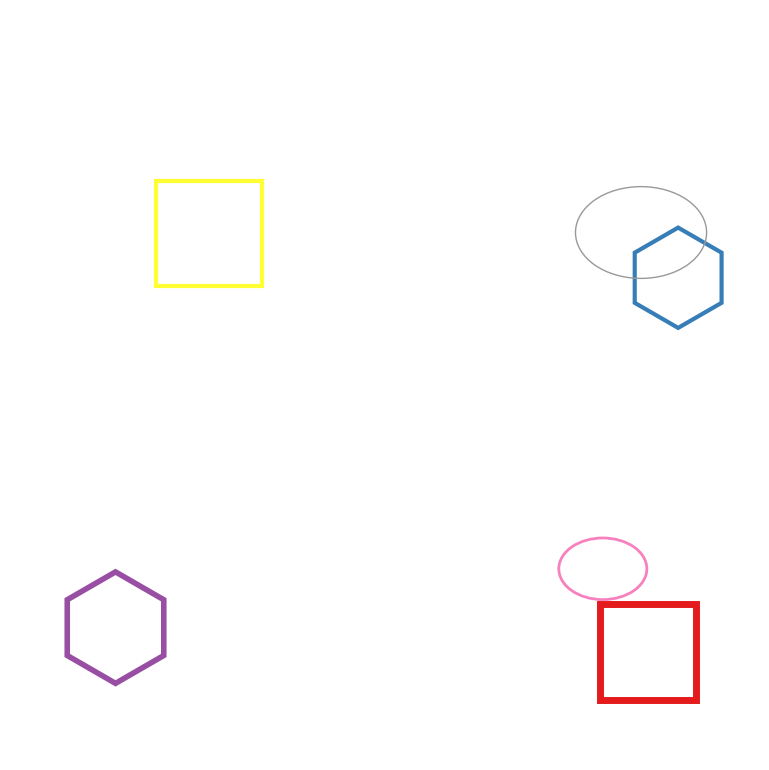[{"shape": "square", "thickness": 2.5, "radius": 0.31, "center": [0.841, 0.153]}, {"shape": "hexagon", "thickness": 1.5, "radius": 0.33, "center": [0.881, 0.639]}, {"shape": "hexagon", "thickness": 2, "radius": 0.36, "center": [0.15, 0.185]}, {"shape": "square", "thickness": 1.5, "radius": 0.34, "center": [0.272, 0.697]}, {"shape": "oval", "thickness": 1, "radius": 0.29, "center": [0.783, 0.261]}, {"shape": "oval", "thickness": 0.5, "radius": 0.43, "center": [0.833, 0.698]}]